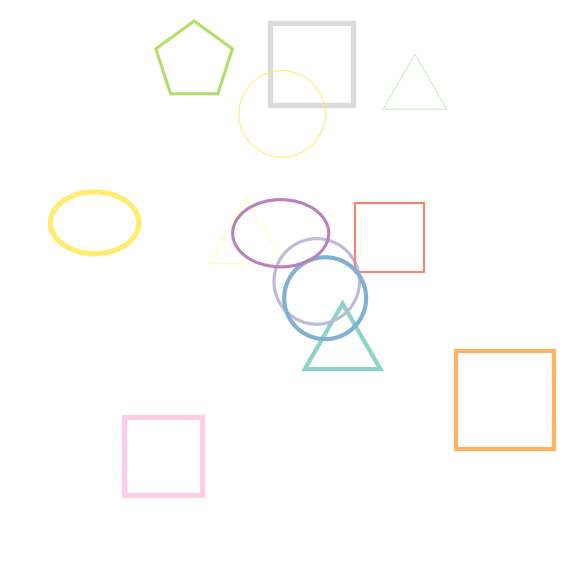[{"shape": "triangle", "thickness": 2, "radius": 0.38, "center": [0.593, 0.398]}, {"shape": "triangle", "thickness": 0.5, "radius": 0.38, "center": [0.426, 0.581]}, {"shape": "circle", "thickness": 1.5, "radius": 0.37, "center": [0.548, 0.512]}, {"shape": "square", "thickness": 1, "radius": 0.3, "center": [0.675, 0.588]}, {"shape": "circle", "thickness": 2, "radius": 0.35, "center": [0.563, 0.483]}, {"shape": "square", "thickness": 2, "radius": 0.42, "center": [0.875, 0.306]}, {"shape": "pentagon", "thickness": 1.5, "radius": 0.35, "center": [0.336, 0.893]}, {"shape": "square", "thickness": 2.5, "radius": 0.34, "center": [0.282, 0.21]}, {"shape": "square", "thickness": 2.5, "radius": 0.36, "center": [0.54, 0.888]}, {"shape": "oval", "thickness": 1.5, "radius": 0.42, "center": [0.486, 0.595]}, {"shape": "triangle", "thickness": 0.5, "radius": 0.32, "center": [0.718, 0.842]}, {"shape": "oval", "thickness": 2.5, "radius": 0.38, "center": [0.164, 0.613]}, {"shape": "circle", "thickness": 0.5, "radius": 0.37, "center": [0.488, 0.802]}]